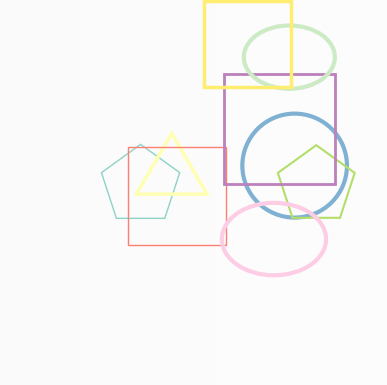[{"shape": "pentagon", "thickness": 1, "radius": 0.53, "center": [0.363, 0.519]}, {"shape": "triangle", "thickness": 2.5, "radius": 0.53, "center": [0.443, 0.548]}, {"shape": "square", "thickness": 1, "radius": 0.64, "center": [0.456, 0.491]}, {"shape": "circle", "thickness": 3, "radius": 0.68, "center": [0.76, 0.57]}, {"shape": "pentagon", "thickness": 1.5, "radius": 0.52, "center": [0.816, 0.519]}, {"shape": "oval", "thickness": 3, "radius": 0.67, "center": [0.707, 0.379]}, {"shape": "square", "thickness": 2, "radius": 0.71, "center": [0.722, 0.665]}, {"shape": "oval", "thickness": 3, "radius": 0.59, "center": [0.747, 0.852]}, {"shape": "square", "thickness": 2.5, "radius": 0.56, "center": [0.638, 0.885]}]